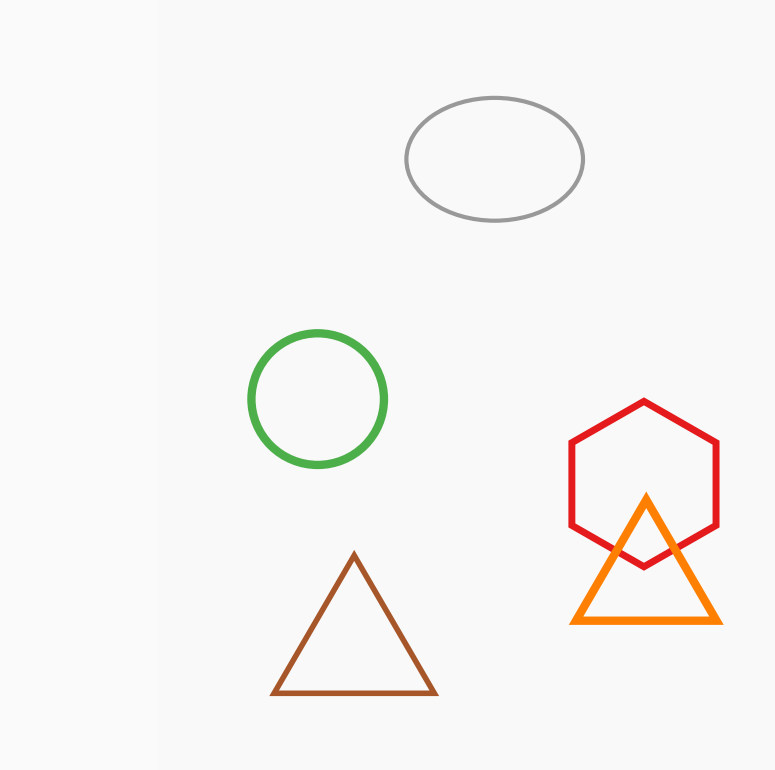[{"shape": "hexagon", "thickness": 2.5, "radius": 0.54, "center": [0.831, 0.371]}, {"shape": "circle", "thickness": 3, "radius": 0.43, "center": [0.41, 0.482]}, {"shape": "triangle", "thickness": 3, "radius": 0.52, "center": [0.834, 0.246]}, {"shape": "triangle", "thickness": 2, "radius": 0.6, "center": [0.457, 0.159]}, {"shape": "oval", "thickness": 1.5, "radius": 0.57, "center": [0.638, 0.793]}]